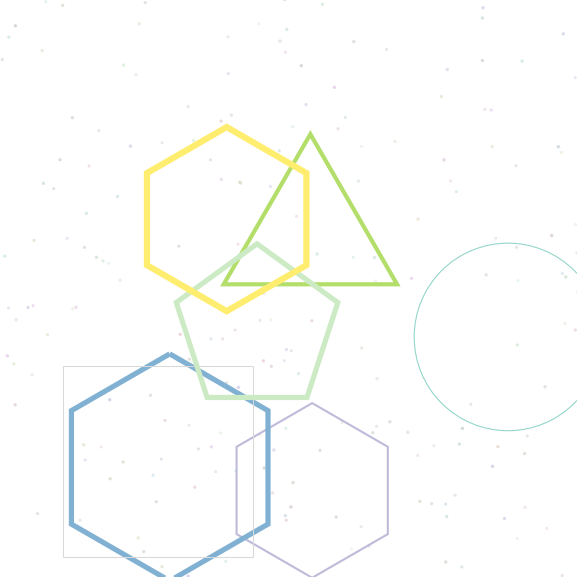[{"shape": "circle", "thickness": 0.5, "radius": 0.81, "center": [0.88, 0.416]}, {"shape": "hexagon", "thickness": 1, "radius": 0.76, "center": [0.541, 0.15]}, {"shape": "hexagon", "thickness": 2.5, "radius": 0.98, "center": [0.294, 0.19]}, {"shape": "triangle", "thickness": 2, "radius": 0.87, "center": [0.537, 0.593]}, {"shape": "square", "thickness": 0.5, "radius": 0.83, "center": [0.274, 0.199]}, {"shape": "pentagon", "thickness": 2.5, "radius": 0.74, "center": [0.445, 0.43]}, {"shape": "hexagon", "thickness": 3, "radius": 0.8, "center": [0.393, 0.62]}]